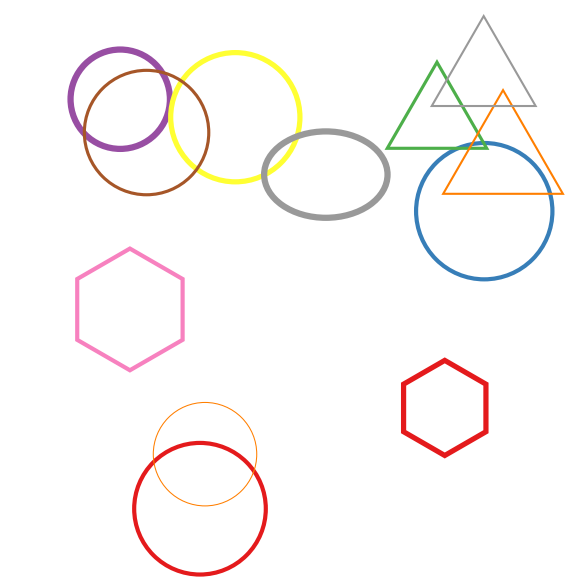[{"shape": "circle", "thickness": 2, "radius": 0.57, "center": [0.346, 0.118]}, {"shape": "hexagon", "thickness": 2.5, "radius": 0.41, "center": [0.77, 0.293]}, {"shape": "circle", "thickness": 2, "radius": 0.59, "center": [0.839, 0.633]}, {"shape": "triangle", "thickness": 1.5, "radius": 0.5, "center": [0.757, 0.792]}, {"shape": "circle", "thickness": 3, "radius": 0.43, "center": [0.208, 0.827]}, {"shape": "triangle", "thickness": 1, "radius": 0.6, "center": [0.871, 0.723]}, {"shape": "circle", "thickness": 0.5, "radius": 0.45, "center": [0.355, 0.213]}, {"shape": "circle", "thickness": 2.5, "radius": 0.56, "center": [0.407, 0.796]}, {"shape": "circle", "thickness": 1.5, "radius": 0.54, "center": [0.254, 0.77]}, {"shape": "hexagon", "thickness": 2, "radius": 0.53, "center": [0.225, 0.463]}, {"shape": "triangle", "thickness": 1, "radius": 0.52, "center": [0.838, 0.867]}, {"shape": "oval", "thickness": 3, "radius": 0.53, "center": [0.564, 0.697]}]